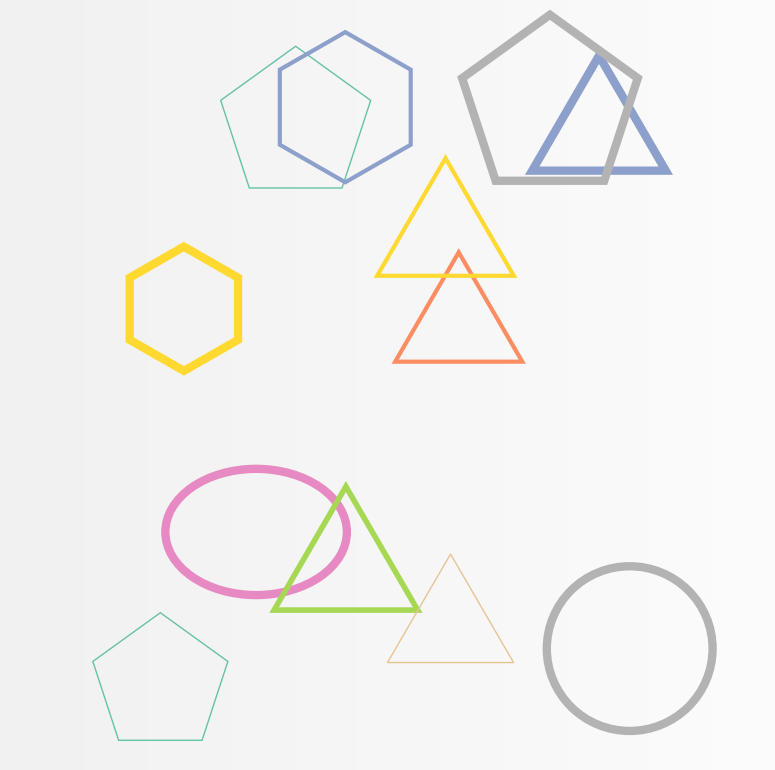[{"shape": "pentagon", "thickness": 0.5, "radius": 0.51, "center": [0.382, 0.838]}, {"shape": "pentagon", "thickness": 0.5, "radius": 0.46, "center": [0.207, 0.113]}, {"shape": "triangle", "thickness": 1.5, "radius": 0.47, "center": [0.592, 0.578]}, {"shape": "hexagon", "thickness": 1.5, "radius": 0.49, "center": [0.445, 0.861]}, {"shape": "triangle", "thickness": 3, "radius": 0.5, "center": [0.773, 0.828]}, {"shape": "oval", "thickness": 3, "radius": 0.59, "center": [0.33, 0.309]}, {"shape": "triangle", "thickness": 2, "radius": 0.53, "center": [0.446, 0.261]}, {"shape": "triangle", "thickness": 1.5, "radius": 0.51, "center": [0.575, 0.693]}, {"shape": "hexagon", "thickness": 3, "radius": 0.4, "center": [0.237, 0.599]}, {"shape": "triangle", "thickness": 0.5, "radius": 0.47, "center": [0.581, 0.187]}, {"shape": "pentagon", "thickness": 3, "radius": 0.6, "center": [0.71, 0.862]}, {"shape": "circle", "thickness": 3, "radius": 0.53, "center": [0.813, 0.158]}]